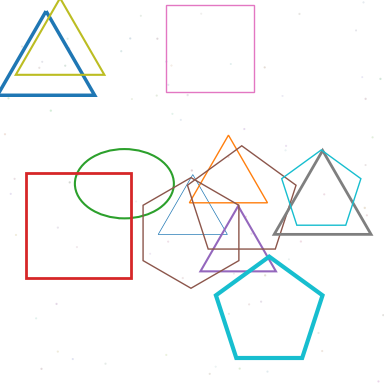[{"shape": "triangle", "thickness": 2.5, "radius": 0.73, "center": [0.12, 0.825]}, {"shape": "triangle", "thickness": 0.5, "radius": 0.52, "center": [0.501, 0.443]}, {"shape": "triangle", "thickness": 1, "radius": 0.59, "center": [0.593, 0.532]}, {"shape": "oval", "thickness": 1.5, "radius": 0.64, "center": [0.323, 0.523]}, {"shape": "square", "thickness": 2, "radius": 0.68, "center": [0.203, 0.414]}, {"shape": "triangle", "thickness": 1.5, "radius": 0.57, "center": [0.619, 0.352]}, {"shape": "hexagon", "thickness": 1, "radius": 0.72, "center": [0.496, 0.395]}, {"shape": "pentagon", "thickness": 1, "radius": 0.74, "center": [0.628, 0.473]}, {"shape": "square", "thickness": 1, "radius": 0.57, "center": [0.546, 0.874]}, {"shape": "triangle", "thickness": 2, "radius": 0.73, "center": [0.838, 0.464]}, {"shape": "triangle", "thickness": 1.5, "radius": 0.66, "center": [0.156, 0.872]}, {"shape": "pentagon", "thickness": 1, "radius": 0.54, "center": [0.835, 0.502]}, {"shape": "pentagon", "thickness": 3, "radius": 0.73, "center": [0.699, 0.188]}]